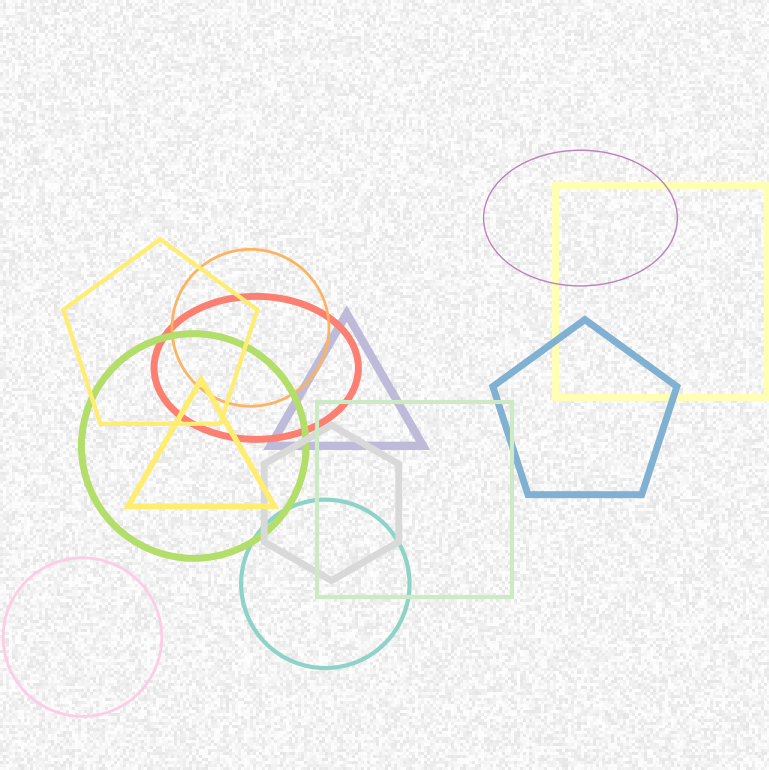[{"shape": "circle", "thickness": 1.5, "radius": 0.55, "center": [0.422, 0.242]}, {"shape": "square", "thickness": 2.5, "radius": 0.69, "center": [0.859, 0.622]}, {"shape": "triangle", "thickness": 3, "radius": 0.57, "center": [0.45, 0.478]}, {"shape": "oval", "thickness": 2.5, "radius": 0.66, "center": [0.333, 0.522]}, {"shape": "pentagon", "thickness": 2.5, "radius": 0.63, "center": [0.76, 0.459]}, {"shape": "circle", "thickness": 1, "radius": 0.51, "center": [0.325, 0.574]}, {"shape": "circle", "thickness": 2.5, "radius": 0.73, "center": [0.252, 0.421]}, {"shape": "circle", "thickness": 1, "radius": 0.52, "center": [0.107, 0.173]}, {"shape": "hexagon", "thickness": 2.5, "radius": 0.5, "center": [0.431, 0.347]}, {"shape": "oval", "thickness": 0.5, "radius": 0.63, "center": [0.754, 0.717]}, {"shape": "square", "thickness": 1.5, "radius": 0.63, "center": [0.539, 0.352]}, {"shape": "triangle", "thickness": 2, "radius": 0.55, "center": [0.261, 0.397]}, {"shape": "pentagon", "thickness": 1.5, "radius": 0.66, "center": [0.208, 0.557]}]